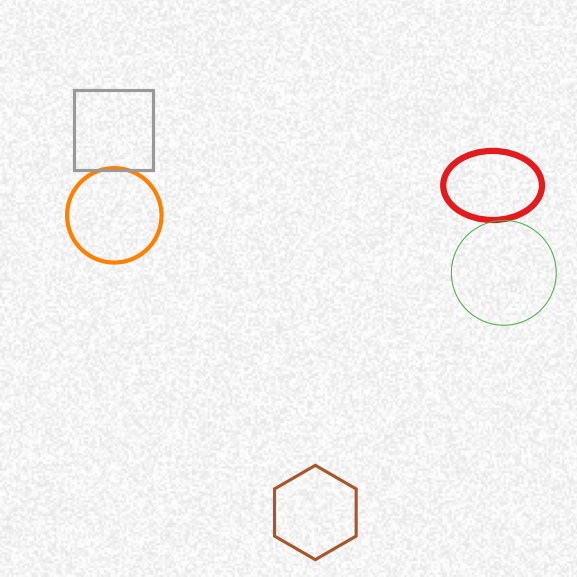[{"shape": "oval", "thickness": 3, "radius": 0.43, "center": [0.853, 0.678]}, {"shape": "circle", "thickness": 0.5, "radius": 0.45, "center": [0.872, 0.527]}, {"shape": "circle", "thickness": 2, "radius": 0.41, "center": [0.198, 0.626]}, {"shape": "hexagon", "thickness": 1.5, "radius": 0.41, "center": [0.546, 0.112]}, {"shape": "square", "thickness": 1.5, "radius": 0.34, "center": [0.196, 0.774]}]